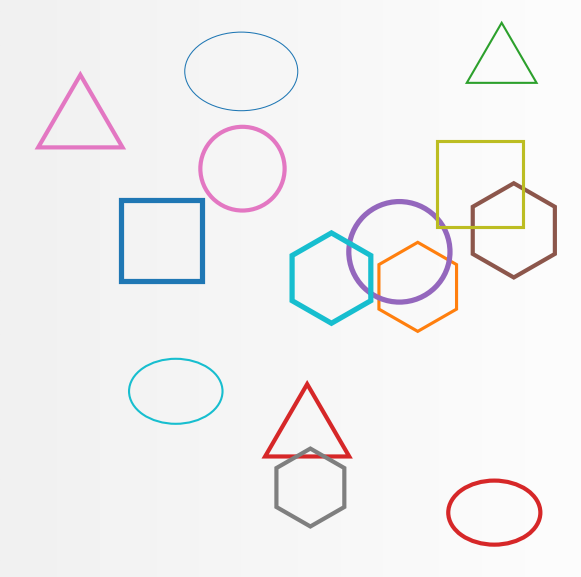[{"shape": "oval", "thickness": 0.5, "radius": 0.49, "center": [0.415, 0.875]}, {"shape": "square", "thickness": 2.5, "radius": 0.35, "center": [0.278, 0.583]}, {"shape": "hexagon", "thickness": 1.5, "radius": 0.39, "center": [0.719, 0.502]}, {"shape": "triangle", "thickness": 1, "radius": 0.35, "center": [0.863, 0.89]}, {"shape": "triangle", "thickness": 2, "radius": 0.42, "center": [0.528, 0.25]}, {"shape": "oval", "thickness": 2, "radius": 0.4, "center": [0.85, 0.111]}, {"shape": "circle", "thickness": 2.5, "radius": 0.44, "center": [0.687, 0.563]}, {"shape": "hexagon", "thickness": 2, "radius": 0.41, "center": [0.884, 0.6]}, {"shape": "triangle", "thickness": 2, "radius": 0.42, "center": [0.138, 0.786]}, {"shape": "circle", "thickness": 2, "radius": 0.36, "center": [0.417, 0.707]}, {"shape": "hexagon", "thickness": 2, "radius": 0.34, "center": [0.534, 0.155]}, {"shape": "square", "thickness": 1.5, "radius": 0.37, "center": [0.826, 0.68]}, {"shape": "oval", "thickness": 1, "radius": 0.4, "center": [0.302, 0.322]}, {"shape": "hexagon", "thickness": 2.5, "radius": 0.39, "center": [0.57, 0.518]}]